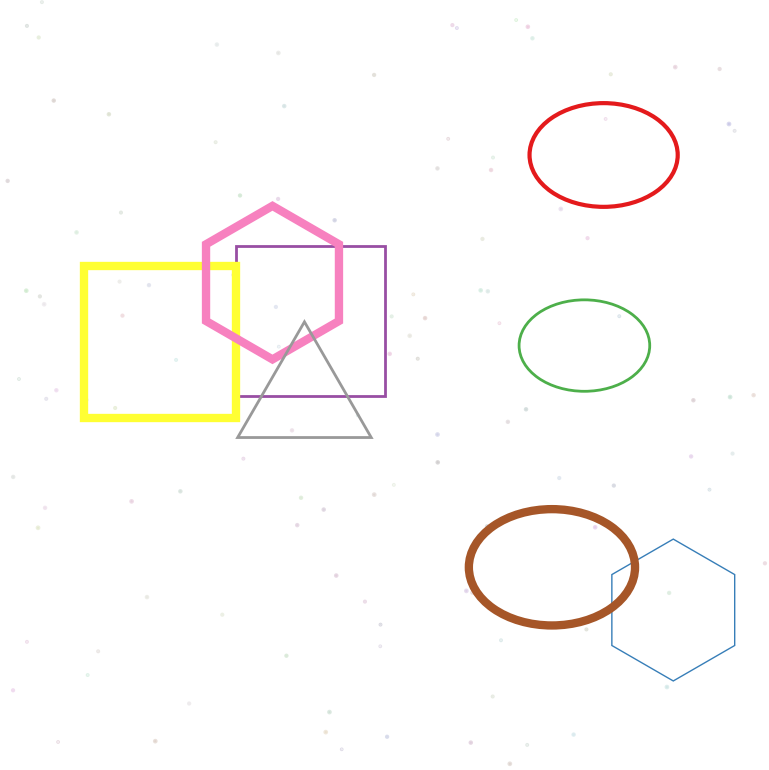[{"shape": "oval", "thickness": 1.5, "radius": 0.48, "center": [0.784, 0.799]}, {"shape": "hexagon", "thickness": 0.5, "radius": 0.46, "center": [0.874, 0.208]}, {"shape": "oval", "thickness": 1, "radius": 0.42, "center": [0.759, 0.551]}, {"shape": "square", "thickness": 1, "radius": 0.48, "center": [0.404, 0.583]}, {"shape": "square", "thickness": 3, "radius": 0.49, "center": [0.207, 0.556]}, {"shape": "oval", "thickness": 3, "radius": 0.54, "center": [0.717, 0.263]}, {"shape": "hexagon", "thickness": 3, "radius": 0.5, "center": [0.354, 0.633]}, {"shape": "triangle", "thickness": 1, "radius": 0.5, "center": [0.395, 0.482]}]